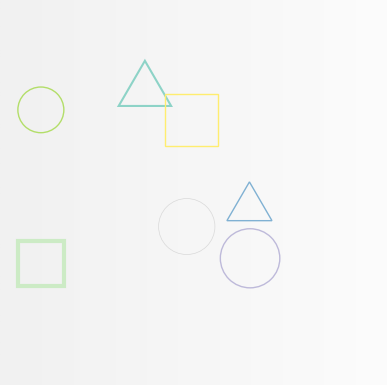[{"shape": "triangle", "thickness": 1.5, "radius": 0.39, "center": [0.374, 0.764]}, {"shape": "circle", "thickness": 1, "radius": 0.38, "center": [0.645, 0.329]}, {"shape": "triangle", "thickness": 1, "radius": 0.34, "center": [0.644, 0.46]}, {"shape": "circle", "thickness": 1, "radius": 0.3, "center": [0.105, 0.715]}, {"shape": "circle", "thickness": 0.5, "radius": 0.36, "center": [0.482, 0.412]}, {"shape": "square", "thickness": 3, "radius": 0.29, "center": [0.106, 0.316]}, {"shape": "square", "thickness": 1, "radius": 0.34, "center": [0.494, 0.688]}]